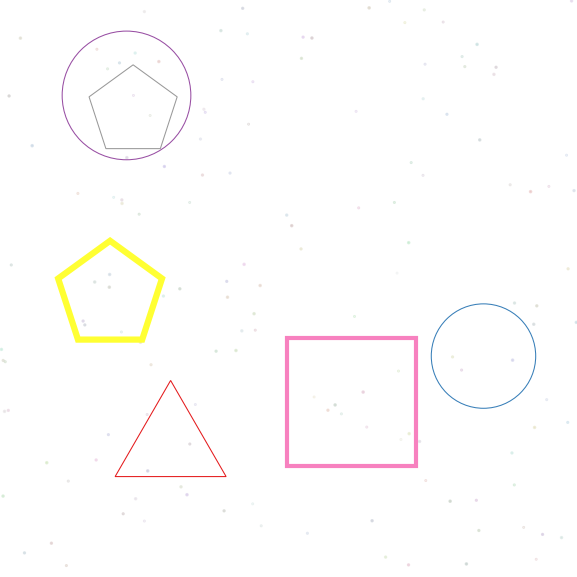[{"shape": "triangle", "thickness": 0.5, "radius": 0.55, "center": [0.295, 0.229]}, {"shape": "circle", "thickness": 0.5, "radius": 0.45, "center": [0.837, 0.383]}, {"shape": "circle", "thickness": 0.5, "radius": 0.56, "center": [0.219, 0.834]}, {"shape": "pentagon", "thickness": 3, "radius": 0.47, "center": [0.191, 0.488]}, {"shape": "square", "thickness": 2, "radius": 0.56, "center": [0.608, 0.303]}, {"shape": "pentagon", "thickness": 0.5, "radius": 0.4, "center": [0.231, 0.807]}]